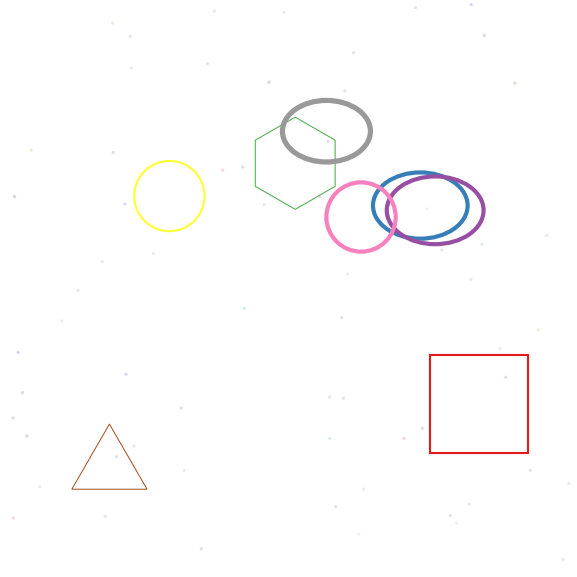[{"shape": "square", "thickness": 1, "radius": 0.43, "center": [0.83, 0.3]}, {"shape": "oval", "thickness": 2, "radius": 0.41, "center": [0.728, 0.643]}, {"shape": "hexagon", "thickness": 0.5, "radius": 0.4, "center": [0.511, 0.716]}, {"shape": "oval", "thickness": 2, "radius": 0.42, "center": [0.754, 0.635]}, {"shape": "circle", "thickness": 1, "radius": 0.3, "center": [0.293, 0.66]}, {"shape": "triangle", "thickness": 0.5, "radius": 0.38, "center": [0.19, 0.19]}, {"shape": "circle", "thickness": 2, "radius": 0.3, "center": [0.625, 0.623]}, {"shape": "oval", "thickness": 2.5, "radius": 0.38, "center": [0.565, 0.772]}]